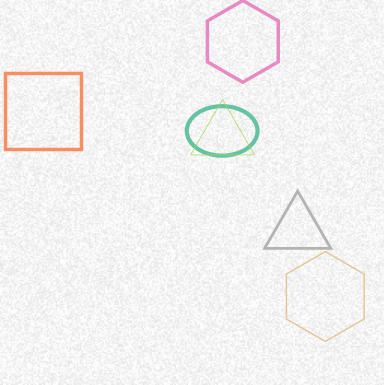[{"shape": "oval", "thickness": 3, "radius": 0.46, "center": [0.577, 0.66]}, {"shape": "square", "thickness": 2.5, "radius": 0.49, "center": [0.112, 0.713]}, {"shape": "hexagon", "thickness": 2.5, "radius": 0.53, "center": [0.631, 0.893]}, {"shape": "triangle", "thickness": 0.5, "radius": 0.48, "center": [0.578, 0.646]}, {"shape": "hexagon", "thickness": 1, "radius": 0.58, "center": [0.845, 0.23]}, {"shape": "triangle", "thickness": 2, "radius": 0.5, "center": [0.773, 0.405]}]